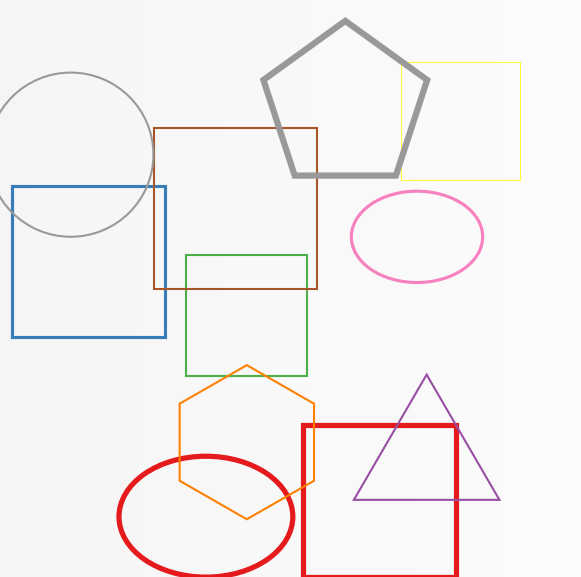[{"shape": "oval", "thickness": 2.5, "radius": 0.75, "center": [0.354, 0.104]}, {"shape": "square", "thickness": 2.5, "radius": 0.66, "center": [0.653, 0.132]}, {"shape": "square", "thickness": 1.5, "radius": 0.66, "center": [0.152, 0.546]}, {"shape": "square", "thickness": 1, "radius": 0.52, "center": [0.424, 0.453]}, {"shape": "triangle", "thickness": 1, "radius": 0.72, "center": [0.734, 0.206]}, {"shape": "hexagon", "thickness": 1, "radius": 0.67, "center": [0.425, 0.233]}, {"shape": "square", "thickness": 0.5, "radius": 0.51, "center": [0.793, 0.79]}, {"shape": "square", "thickness": 1, "radius": 0.7, "center": [0.405, 0.638]}, {"shape": "oval", "thickness": 1.5, "radius": 0.56, "center": [0.717, 0.589]}, {"shape": "pentagon", "thickness": 3, "radius": 0.74, "center": [0.594, 0.815]}, {"shape": "circle", "thickness": 1, "radius": 0.71, "center": [0.122, 0.731]}]